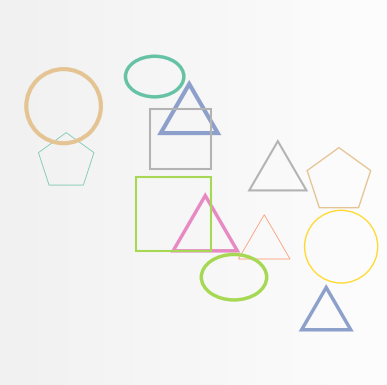[{"shape": "oval", "thickness": 2.5, "radius": 0.38, "center": [0.399, 0.801]}, {"shape": "pentagon", "thickness": 0.5, "radius": 0.38, "center": [0.171, 0.58]}, {"shape": "triangle", "thickness": 0.5, "radius": 0.38, "center": [0.682, 0.366]}, {"shape": "triangle", "thickness": 2.5, "radius": 0.37, "center": [0.842, 0.18]}, {"shape": "triangle", "thickness": 3, "radius": 0.42, "center": [0.488, 0.697]}, {"shape": "triangle", "thickness": 2.5, "radius": 0.48, "center": [0.53, 0.396]}, {"shape": "oval", "thickness": 2.5, "radius": 0.42, "center": [0.604, 0.28]}, {"shape": "square", "thickness": 1.5, "radius": 0.48, "center": [0.448, 0.443]}, {"shape": "circle", "thickness": 1, "radius": 0.47, "center": [0.88, 0.359]}, {"shape": "pentagon", "thickness": 1, "radius": 0.43, "center": [0.875, 0.53]}, {"shape": "circle", "thickness": 3, "radius": 0.48, "center": [0.164, 0.724]}, {"shape": "triangle", "thickness": 1.5, "radius": 0.43, "center": [0.717, 0.548]}, {"shape": "square", "thickness": 1.5, "radius": 0.39, "center": [0.465, 0.638]}]